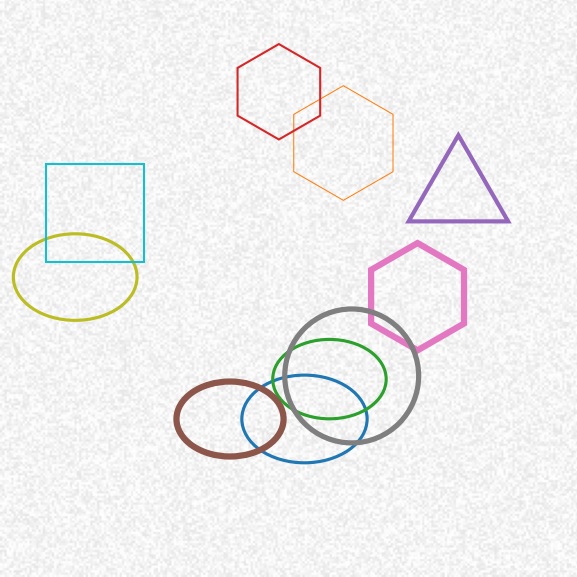[{"shape": "oval", "thickness": 1.5, "radius": 0.54, "center": [0.527, 0.274]}, {"shape": "hexagon", "thickness": 0.5, "radius": 0.5, "center": [0.595, 0.751]}, {"shape": "oval", "thickness": 1.5, "radius": 0.49, "center": [0.57, 0.343]}, {"shape": "hexagon", "thickness": 1, "radius": 0.41, "center": [0.483, 0.84]}, {"shape": "triangle", "thickness": 2, "radius": 0.5, "center": [0.794, 0.666]}, {"shape": "oval", "thickness": 3, "radius": 0.46, "center": [0.398, 0.274]}, {"shape": "hexagon", "thickness": 3, "radius": 0.46, "center": [0.723, 0.485]}, {"shape": "circle", "thickness": 2.5, "radius": 0.58, "center": [0.609, 0.348]}, {"shape": "oval", "thickness": 1.5, "radius": 0.54, "center": [0.13, 0.519]}, {"shape": "square", "thickness": 1, "radius": 0.43, "center": [0.164, 0.63]}]